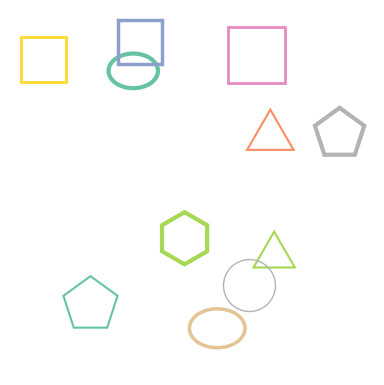[{"shape": "oval", "thickness": 3, "radius": 0.32, "center": [0.346, 0.816]}, {"shape": "pentagon", "thickness": 1.5, "radius": 0.37, "center": [0.235, 0.209]}, {"shape": "triangle", "thickness": 1.5, "radius": 0.35, "center": [0.702, 0.646]}, {"shape": "square", "thickness": 2.5, "radius": 0.29, "center": [0.363, 0.89]}, {"shape": "square", "thickness": 2, "radius": 0.37, "center": [0.666, 0.857]}, {"shape": "hexagon", "thickness": 3, "radius": 0.34, "center": [0.479, 0.381]}, {"shape": "triangle", "thickness": 1.5, "radius": 0.31, "center": [0.712, 0.336]}, {"shape": "square", "thickness": 2, "radius": 0.3, "center": [0.113, 0.845]}, {"shape": "oval", "thickness": 2.5, "radius": 0.36, "center": [0.564, 0.147]}, {"shape": "pentagon", "thickness": 3, "radius": 0.34, "center": [0.882, 0.653]}, {"shape": "circle", "thickness": 1, "radius": 0.34, "center": [0.648, 0.258]}]